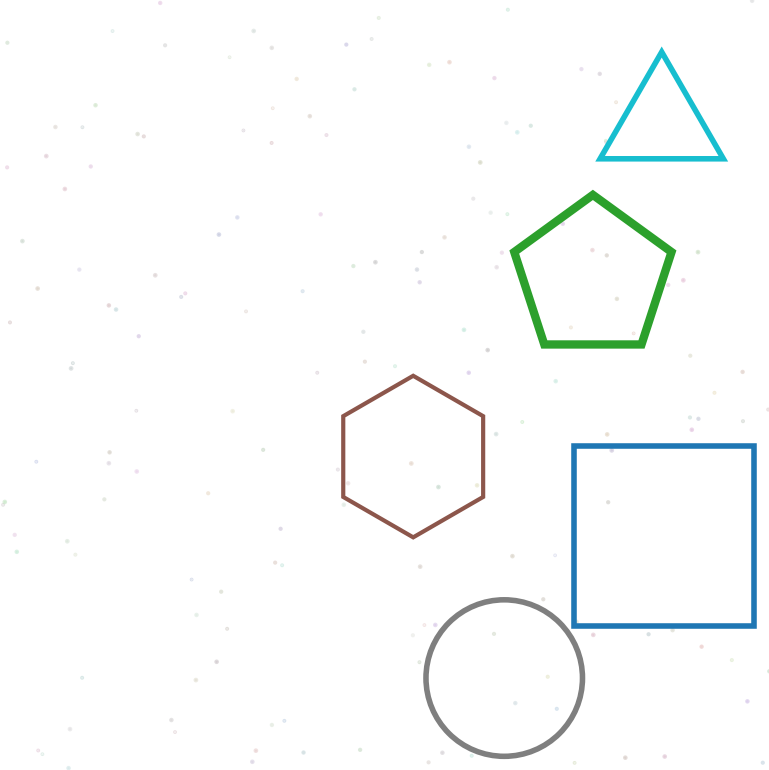[{"shape": "square", "thickness": 2, "radius": 0.59, "center": [0.862, 0.304]}, {"shape": "pentagon", "thickness": 3, "radius": 0.54, "center": [0.77, 0.64]}, {"shape": "hexagon", "thickness": 1.5, "radius": 0.52, "center": [0.537, 0.407]}, {"shape": "circle", "thickness": 2, "radius": 0.51, "center": [0.655, 0.119]}, {"shape": "triangle", "thickness": 2, "radius": 0.46, "center": [0.859, 0.84]}]